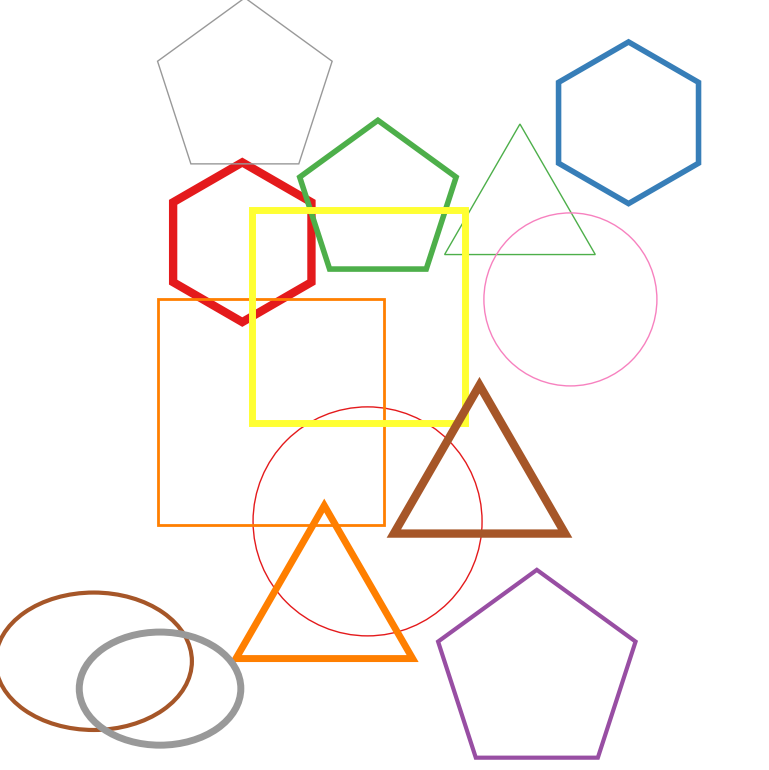[{"shape": "circle", "thickness": 0.5, "radius": 0.74, "center": [0.477, 0.323]}, {"shape": "hexagon", "thickness": 3, "radius": 0.52, "center": [0.315, 0.685]}, {"shape": "hexagon", "thickness": 2, "radius": 0.52, "center": [0.816, 0.841]}, {"shape": "pentagon", "thickness": 2, "radius": 0.53, "center": [0.491, 0.737]}, {"shape": "triangle", "thickness": 0.5, "radius": 0.57, "center": [0.675, 0.726]}, {"shape": "pentagon", "thickness": 1.5, "radius": 0.67, "center": [0.697, 0.125]}, {"shape": "square", "thickness": 1, "radius": 0.73, "center": [0.352, 0.465]}, {"shape": "triangle", "thickness": 2.5, "radius": 0.66, "center": [0.421, 0.211]}, {"shape": "square", "thickness": 2.5, "radius": 0.69, "center": [0.465, 0.589]}, {"shape": "oval", "thickness": 1.5, "radius": 0.64, "center": [0.122, 0.141]}, {"shape": "triangle", "thickness": 3, "radius": 0.64, "center": [0.623, 0.371]}, {"shape": "circle", "thickness": 0.5, "radius": 0.56, "center": [0.741, 0.611]}, {"shape": "pentagon", "thickness": 0.5, "radius": 0.6, "center": [0.318, 0.884]}, {"shape": "oval", "thickness": 2.5, "radius": 0.52, "center": [0.208, 0.106]}]